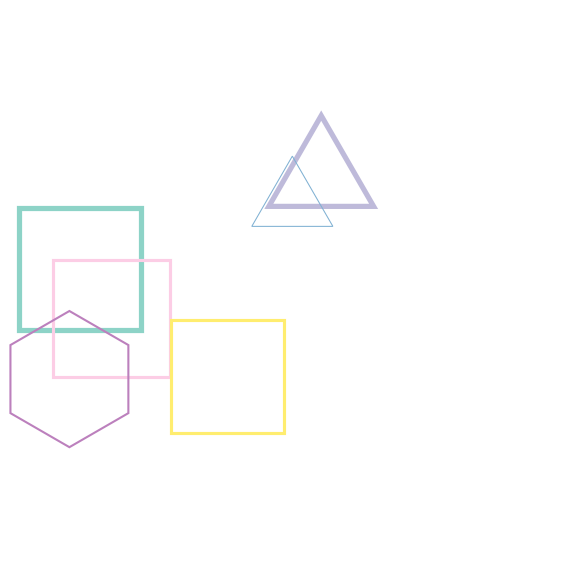[{"shape": "square", "thickness": 2.5, "radius": 0.53, "center": [0.139, 0.534]}, {"shape": "triangle", "thickness": 2.5, "radius": 0.52, "center": [0.556, 0.694]}, {"shape": "triangle", "thickness": 0.5, "radius": 0.41, "center": [0.506, 0.648]}, {"shape": "square", "thickness": 1.5, "radius": 0.51, "center": [0.193, 0.448]}, {"shape": "hexagon", "thickness": 1, "radius": 0.59, "center": [0.12, 0.343]}, {"shape": "square", "thickness": 1.5, "radius": 0.49, "center": [0.394, 0.348]}]